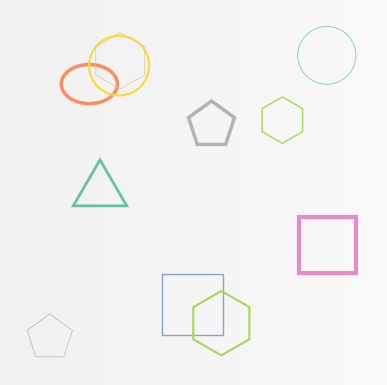[{"shape": "triangle", "thickness": 2, "radius": 0.4, "center": [0.258, 0.505]}, {"shape": "circle", "thickness": 0.5, "radius": 0.38, "center": [0.843, 0.856]}, {"shape": "oval", "thickness": 2.5, "radius": 0.36, "center": [0.231, 0.782]}, {"shape": "square", "thickness": 1, "radius": 0.39, "center": [0.496, 0.209]}, {"shape": "square", "thickness": 3, "radius": 0.37, "center": [0.845, 0.363]}, {"shape": "hexagon", "thickness": 1.5, "radius": 0.42, "center": [0.571, 0.161]}, {"shape": "hexagon", "thickness": 1, "radius": 0.3, "center": [0.729, 0.688]}, {"shape": "circle", "thickness": 1.5, "radius": 0.39, "center": [0.307, 0.83]}, {"shape": "hexagon", "thickness": 0.5, "radius": 0.36, "center": [0.31, 0.842]}, {"shape": "pentagon", "thickness": 0.5, "radius": 0.31, "center": [0.129, 0.123]}, {"shape": "pentagon", "thickness": 2.5, "radius": 0.31, "center": [0.546, 0.675]}]